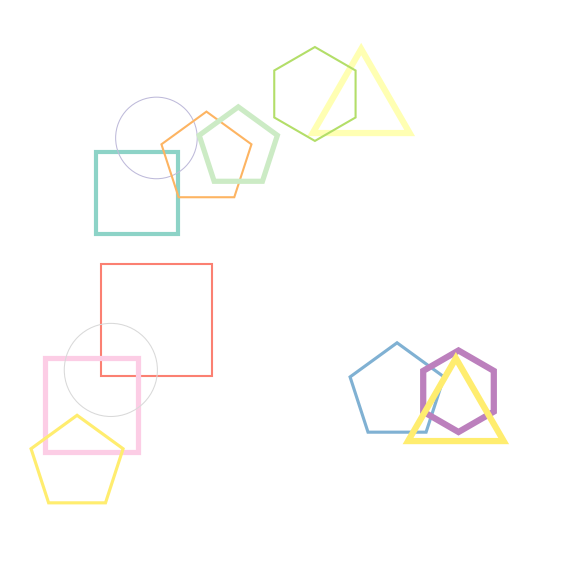[{"shape": "square", "thickness": 2, "radius": 0.35, "center": [0.237, 0.665]}, {"shape": "triangle", "thickness": 3, "radius": 0.48, "center": [0.625, 0.817]}, {"shape": "circle", "thickness": 0.5, "radius": 0.35, "center": [0.271, 0.76]}, {"shape": "square", "thickness": 1, "radius": 0.48, "center": [0.271, 0.444]}, {"shape": "pentagon", "thickness": 1.5, "radius": 0.43, "center": [0.688, 0.32]}, {"shape": "pentagon", "thickness": 1, "radius": 0.41, "center": [0.357, 0.724]}, {"shape": "hexagon", "thickness": 1, "radius": 0.41, "center": [0.545, 0.836]}, {"shape": "square", "thickness": 2.5, "radius": 0.41, "center": [0.158, 0.298]}, {"shape": "circle", "thickness": 0.5, "radius": 0.4, "center": [0.192, 0.359]}, {"shape": "hexagon", "thickness": 3, "radius": 0.35, "center": [0.794, 0.322]}, {"shape": "pentagon", "thickness": 2.5, "radius": 0.36, "center": [0.413, 0.743]}, {"shape": "pentagon", "thickness": 1.5, "radius": 0.42, "center": [0.133, 0.196]}, {"shape": "triangle", "thickness": 3, "radius": 0.48, "center": [0.789, 0.283]}]